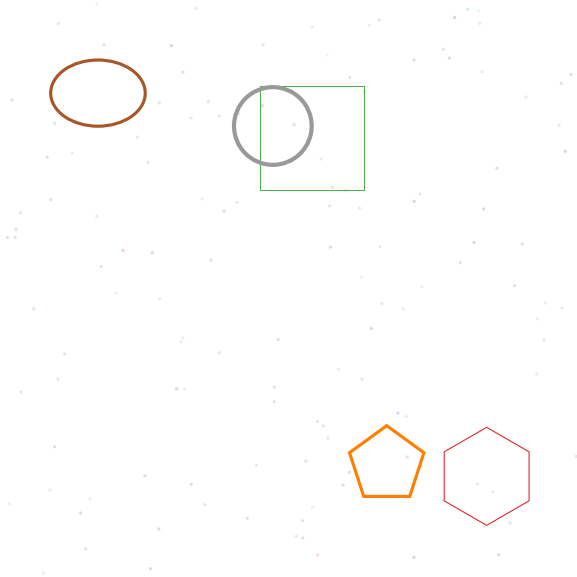[{"shape": "hexagon", "thickness": 0.5, "radius": 0.42, "center": [0.843, 0.174]}, {"shape": "square", "thickness": 0.5, "radius": 0.45, "center": [0.541, 0.76]}, {"shape": "pentagon", "thickness": 1.5, "radius": 0.34, "center": [0.67, 0.194]}, {"shape": "oval", "thickness": 1.5, "radius": 0.41, "center": [0.17, 0.838]}, {"shape": "circle", "thickness": 2, "radius": 0.34, "center": [0.472, 0.781]}]